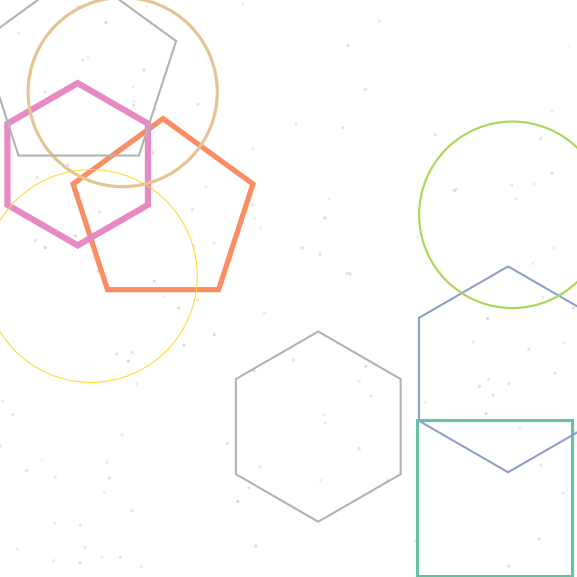[{"shape": "square", "thickness": 1.5, "radius": 0.67, "center": [0.856, 0.137]}, {"shape": "pentagon", "thickness": 2.5, "radius": 0.82, "center": [0.282, 0.63]}, {"shape": "hexagon", "thickness": 1, "radius": 0.89, "center": [0.88, 0.36]}, {"shape": "hexagon", "thickness": 3, "radius": 0.7, "center": [0.135, 0.715]}, {"shape": "circle", "thickness": 1, "radius": 0.81, "center": [0.887, 0.627]}, {"shape": "circle", "thickness": 0.5, "radius": 0.92, "center": [0.157, 0.521]}, {"shape": "circle", "thickness": 1.5, "radius": 0.82, "center": [0.212, 0.84]}, {"shape": "pentagon", "thickness": 1, "radius": 0.89, "center": [0.136, 0.873]}, {"shape": "hexagon", "thickness": 1, "radius": 0.82, "center": [0.551, 0.26]}]